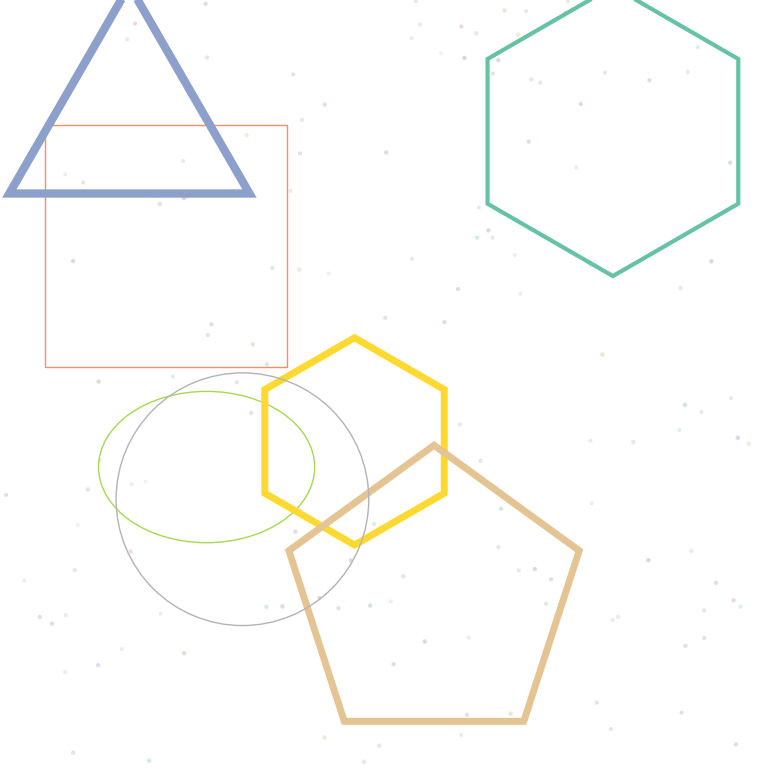[{"shape": "hexagon", "thickness": 1.5, "radius": 0.94, "center": [0.796, 0.829]}, {"shape": "square", "thickness": 0.5, "radius": 0.79, "center": [0.216, 0.681]}, {"shape": "triangle", "thickness": 3, "radius": 0.9, "center": [0.168, 0.839]}, {"shape": "oval", "thickness": 0.5, "radius": 0.7, "center": [0.268, 0.393]}, {"shape": "hexagon", "thickness": 2.5, "radius": 0.67, "center": [0.46, 0.427]}, {"shape": "pentagon", "thickness": 2.5, "radius": 0.99, "center": [0.564, 0.224]}, {"shape": "circle", "thickness": 0.5, "radius": 0.82, "center": [0.315, 0.352]}]